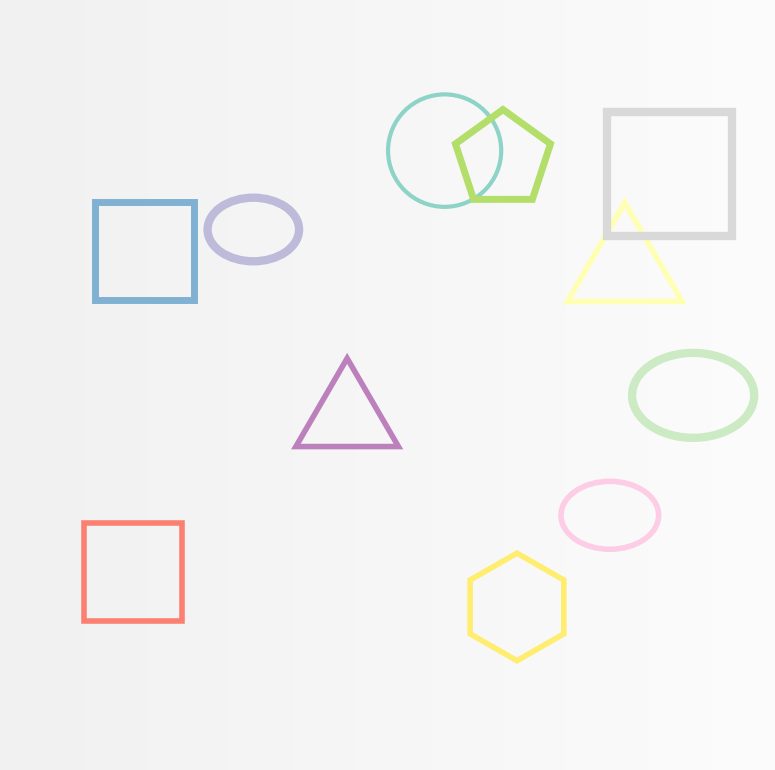[{"shape": "circle", "thickness": 1.5, "radius": 0.37, "center": [0.574, 0.804]}, {"shape": "triangle", "thickness": 2, "radius": 0.43, "center": [0.806, 0.651]}, {"shape": "oval", "thickness": 3, "radius": 0.3, "center": [0.327, 0.702]}, {"shape": "square", "thickness": 2, "radius": 0.32, "center": [0.171, 0.257]}, {"shape": "square", "thickness": 2.5, "radius": 0.32, "center": [0.186, 0.674]}, {"shape": "pentagon", "thickness": 2.5, "radius": 0.32, "center": [0.649, 0.793]}, {"shape": "oval", "thickness": 2, "radius": 0.32, "center": [0.787, 0.331]}, {"shape": "square", "thickness": 3, "radius": 0.4, "center": [0.864, 0.774]}, {"shape": "triangle", "thickness": 2, "radius": 0.38, "center": [0.448, 0.458]}, {"shape": "oval", "thickness": 3, "radius": 0.39, "center": [0.894, 0.487]}, {"shape": "hexagon", "thickness": 2, "radius": 0.35, "center": [0.667, 0.212]}]